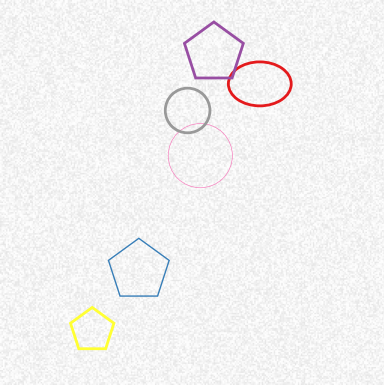[{"shape": "oval", "thickness": 2, "radius": 0.41, "center": [0.675, 0.782]}, {"shape": "pentagon", "thickness": 1, "radius": 0.41, "center": [0.361, 0.298]}, {"shape": "pentagon", "thickness": 2, "radius": 0.4, "center": [0.556, 0.863]}, {"shape": "pentagon", "thickness": 2, "radius": 0.3, "center": [0.24, 0.142]}, {"shape": "circle", "thickness": 0.5, "radius": 0.42, "center": [0.52, 0.596]}, {"shape": "circle", "thickness": 2, "radius": 0.29, "center": [0.487, 0.713]}]